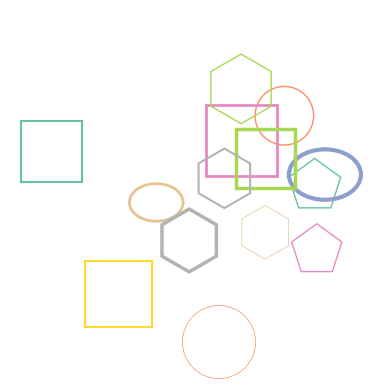[{"shape": "pentagon", "thickness": 1, "radius": 0.35, "center": [0.817, 0.518]}, {"shape": "square", "thickness": 1.5, "radius": 0.4, "center": [0.134, 0.606]}, {"shape": "circle", "thickness": 1, "radius": 0.38, "center": [0.739, 0.699]}, {"shape": "circle", "thickness": 0.5, "radius": 0.48, "center": [0.569, 0.112]}, {"shape": "oval", "thickness": 3, "radius": 0.47, "center": [0.844, 0.547]}, {"shape": "square", "thickness": 2, "radius": 0.46, "center": [0.627, 0.636]}, {"shape": "pentagon", "thickness": 1, "radius": 0.34, "center": [0.823, 0.35]}, {"shape": "square", "thickness": 2.5, "radius": 0.39, "center": [0.689, 0.588]}, {"shape": "hexagon", "thickness": 1, "radius": 0.45, "center": [0.626, 0.769]}, {"shape": "square", "thickness": 1.5, "radius": 0.43, "center": [0.308, 0.236]}, {"shape": "hexagon", "thickness": 0.5, "radius": 0.35, "center": [0.689, 0.397]}, {"shape": "oval", "thickness": 2, "radius": 0.35, "center": [0.406, 0.474]}, {"shape": "hexagon", "thickness": 2.5, "radius": 0.41, "center": [0.491, 0.375]}, {"shape": "hexagon", "thickness": 1.5, "radius": 0.39, "center": [0.583, 0.537]}]